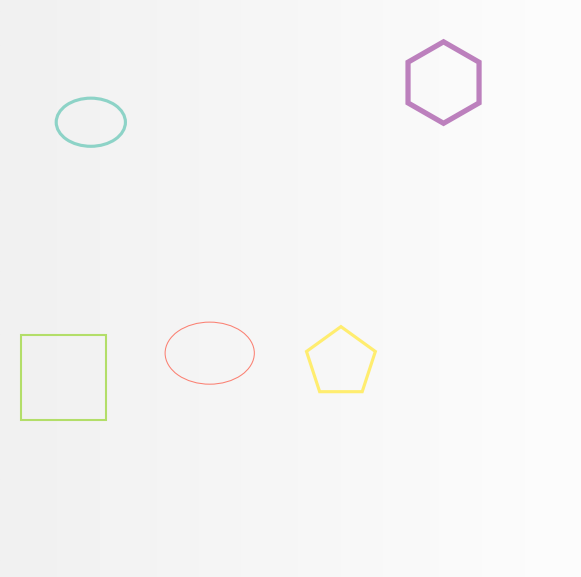[{"shape": "oval", "thickness": 1.5, "radius": 0.3, "center": [0.156, 0.787]}, {"shape": "oval", "thickness": 0.5, "radius": 0.38, "center": [0.361, 0.388]}, {"shape": "square", "thickness": 1, "radius": 0.37, "center": [0.11, 0.346]}, {"shape": "hexagon", "thickness": 2.5, "radius": 0.35, "center": [0.763, 0.856]}, {"shape": "pentagon", "thickness": 1.5, "radius": 0.31, "center": [0.587, 0.371]}]